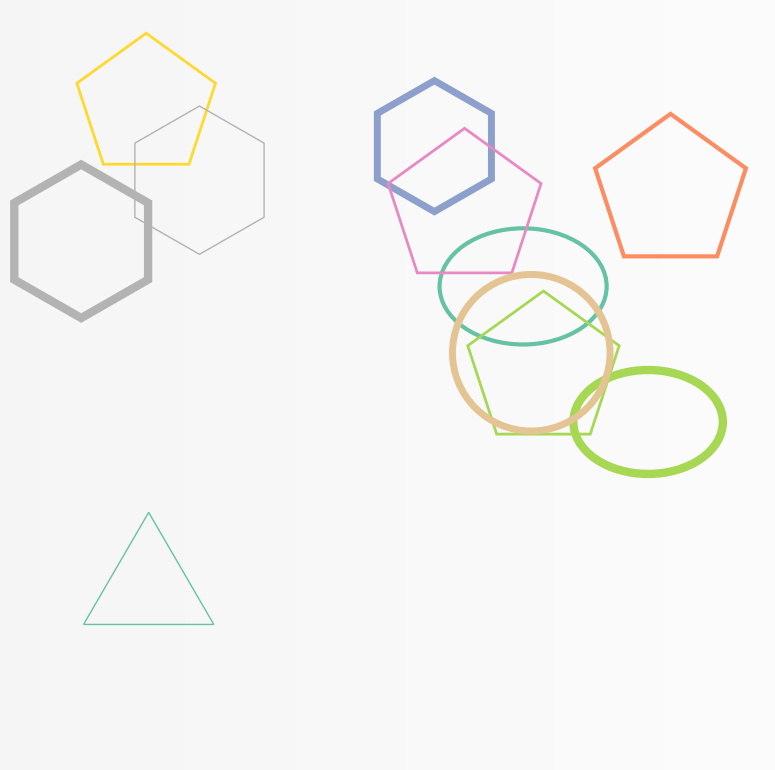[{"shape": "triangle", "thickness": 0.5, "radius": 0.49, "center": [0.192, 0.238]}, {"shape": "oval", "thickness": 1.5, "radius": 0.54, "center": [0.675, 0.628]}, {"shape": "pentagon", "thickness": 1.5, "radius": 0.51, "center": [0.865, 0.75]}, {"shape": "hexagon", "thickness": 2.5, "radius": 0.43, "center": [0.56, 0.81]}, {"shape": "pentagon", "thickness": 1, "radius": 0.52, "center": [0.599, 0.73]}, {"shape": "pentagon", "thickness": 1, "radius": 0.51, "center": [0.701, 0.519]}, {"shape": "oval", "thickness": 3, "radius": 0.48, "center": [0.836, 0.452]}, {"shape": "pentagon", "thickness": 1, "radius": 0.47, "center": [0.189, 0.863]}, {"shape": "circle", "thickness": 2.5, "radius": 0.51, "center": [0.685, 0.542]}, {"shape": "hexagon", "thickness": 0.5, "radius": 0.48, "center": [0.257, 0.766]}, {"shape": "hexagon", "thickness": 3, "radius": 0.5, "center": [0.105, 0.687]}]